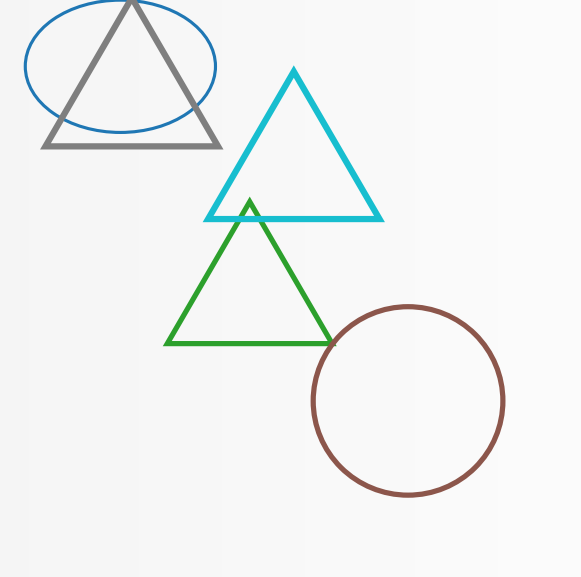[{"shape": "oval", "thickness": 1.5, "radius": 0.82, "center": [0.207, 0.884]}, {"shape": "triangle", "thickness": 2.5, "radius": 0.82, "center": [0.43, 0.486]}, {"shape": "circle", "thickness": 2.5, "radius": 0.82, "center": [0.702, 0.305]}, {"shape": "triangle", "thickness": 3, "radius": 0.86, "center": [0.227, 0.831]}, {"shape": "triangle", "thickness": 3, "radius": 0.85, "center": [0.505, 0.705]}]